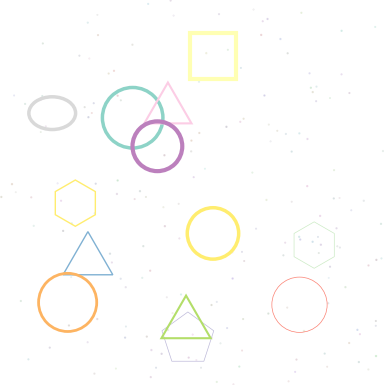[{"shape": "circle", "thickness": 2.5, "radius": 0.39, "center": [0.345, 0.694]}, {"shape": "square", "thickness": 3, "radius": 0.3, "center": [0.553, 0.854]}, {"shape": "pentagon", "thickness": 0.5, "radius": 0.35, "center": [0.488, 0.119]}, {"shape": "circle", "thickness": 0.5, "radius": 0.36, "center": [0.778, 0.208]}, {"shape": "triangle", "thickness": 1, "radius": 0.37, "center": [0.228, 0.324]}, {"shape": "circle", "thickness": 2, "radius": 0.38, "center": [0.176, 0.215]}, {"shape": "triangle", "thickness": 1.5, "radius": 0.37, "center": [0.483, 0.158]}, {"shape": "triangle", "thickness": 1.5, "radius": 0.35, "center": [0.436, 0.715]}, {"shape": "oval", "thickness": 2.5, "radius": 0.3, "center": [0.136, 0.706]}, {"shape": "circle", "thickness": 3, "radius": 0.32, "center": [0.409, 0.62]}, {"shape": "hexagon", "thickness": 0.5, "radius": 0.3, "center": [0.816, 0.363]}, {"shape": "hexagon", "thickness": 1, "radius": 0.3, "center": [0.196, 0.472]}, {"shape": "circle", "thickness": 2.5, "radius": 0.33, "center": [0.553, 0.394]}]